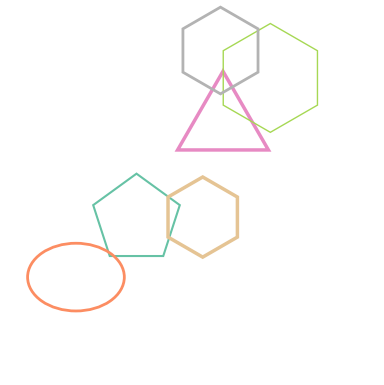[{"shape": "pentagon", "thickness": 1.5, "radius": 0.59, "center": [0.355, 0.431]}, {"shape": "oval", "thickness": 2, "radius": 0.63, "center": [0.197, 0.28]}, {"shape": "triangle", "thickness": 2.5, "radius": 0.68, "center": [0.579, 0.679]}, {"shape": "hexagon", "thickness": 1, "radius": 0.71, "center": [0.702, 0.798]}, {"shape": "hexagon", "thickness": 2.5, "radius": 0.52, "center": [0.527, 0.436]}, {"shape": "hexagon", "thickness": 2, "radius": 0.56, "center": [0.573, 0.869]}]